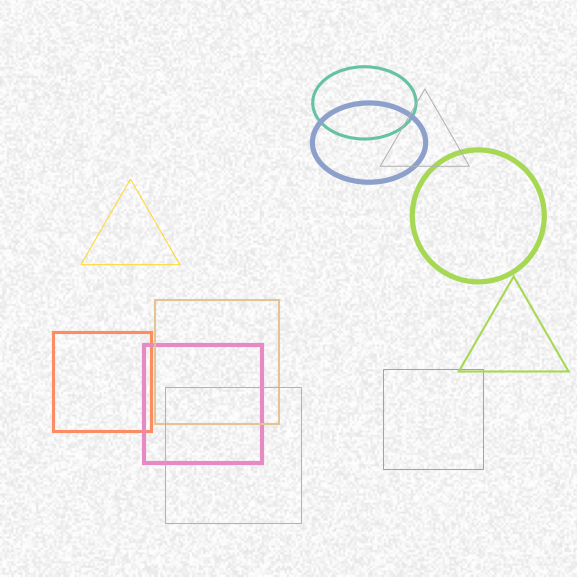[{"shape": "square", "thickness": 0.5, "radius": 0.43, "center": [0.75, 0.273]}, {"shape": "oval", "thickness": 1.5, "radius": 0.45, "center": [0.631, 0.821]}, {"shape": "square", "thickness": 1.5, "radius": 0.43, "center": [0.177, 0.339]}, {"shape": "oval", "thickness": 2.5, "radius": 0.49, "center": [0.639, 0.752]}, {"shape": "square", "thickness": 2, "radius": 0.51, "center": [0.352, 0.299]}, {"shape": "circle", "thickness": 2.5, "radius": 0.57, "center": [0.828, 0.625]}, {"shape": "triangle", "thickness": 1, "radius": 0.55, "center": [0.889, 0.411]}, {"shape": "triangle", "thickness": 0.5, "radius": 0.49, "center": [0.226, 0.59]}, {"shape": "square", "thickness": 1, "radius": 0.54, "center": [0.376, 0.373]}, {"shape": "triangle", "thickness": 0.5, "radius": 0.45, "center": [0.736, 0.756]}, {"shape": "square", "thickness": 0.5, "radius": 0.59, "center": [0.403, 0.211]}]